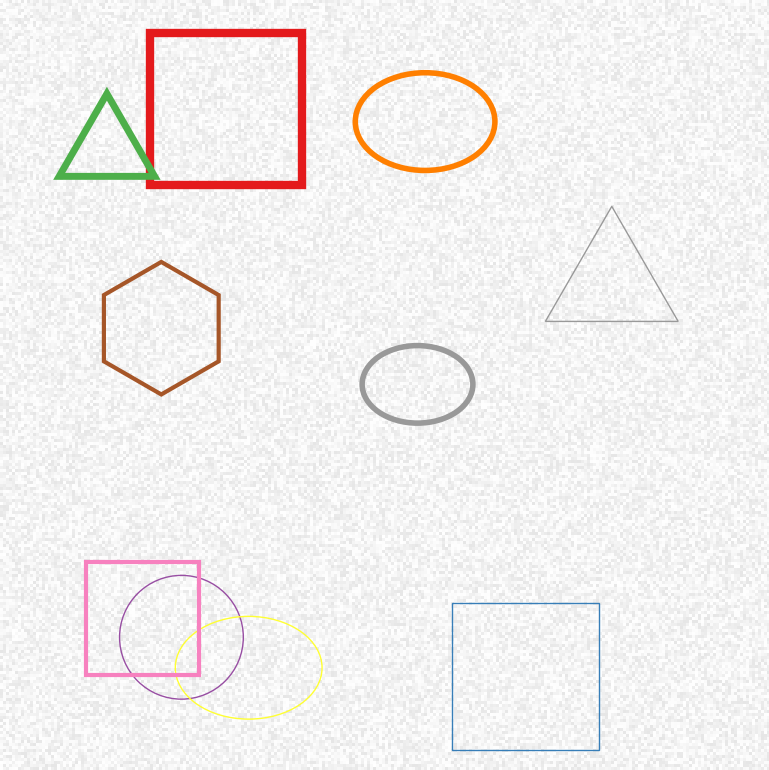[{"shape": "square", "thickness": 3, "radius": 0.49, "center": [0.294, 0.859]}, {"shape": "square", "thickness": 0.5, "radius": 0.48, "center": [0.683, 0.121]}, {"shape": "triangle", "thickness": 2.5, "radius": 0.36, "center": [0.139, 0.807]}, {"shape": "circle", "thickness": 0.5, "radius": 0.4, "center": [0.236, 0.172]}, {"shape": "oval", "thickness": 2, "radius": 0.45, "center": [0.552, 0.842]}, {"shape": "oval", "thickness": 0.5, "radius": 0.48, "center": [0.323, 0.133]}, {"shape": "hexagon", "thickness": 1.5, "radius": 0.43, "center": [0.209, 0.574]}, {"shape": "square", "thickness": 1.5, "radius": 0.37, "center": [0.185, 0.196]}, {"shape": "oval", "thickness": 2, "radius": 0.36, "center": [0.542, 0.501]}, {"shape": "triangle", "thickness": 0.5, "radius": 0.5, "center": [0.795, 0.632]}]